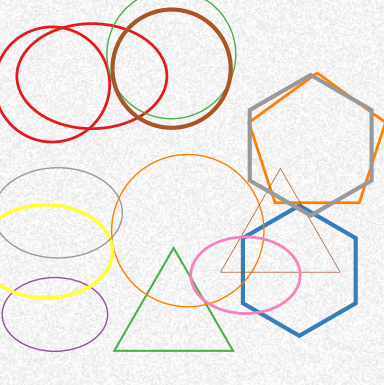[{"shape": "oval", "thickness": 2, "radius": 0.97, "center": [0.239, 0.802]}, {"shape": "circle", "thickness": 2, "radius": 0.75, "center": [0.135, 0.781]}, {"shape": "hexagon", "thickness": 3, "radius": 0.85, "center": [0.777, 0.297]}, {"shape": "triangle", "thickness": 1.5, "radius": 0.89, "center": [0.451, 0.178]}, {"shape": "circle", "thickness": 1, "radius": 0.84, "center": [0.445, 0.859]}, {"shape": "oval", "thickness": 1, "radius": 0.68, "center": [0.143, 0.183]}, {"shape": "pentagon", "thickness": 2, "radius": 0.93, "center": [0.824, 0.624]}, {"shape": "circle", "thickness": 1, "radius": 0.99, "center": [0.488, 0.401]}, {"shape": "oval", "thickness": 2.5, "radius": 0.86, "center": [0.12, 0.347]}, {"shape": "circle", "thickness": 3, "radius": 0.77, "center": [0.446, 0.822]}, {"shape": "triangle", "thickness": 0.5, "radius": 0.9, "center": [0.728, 0.383]}, {"shape": "oval", "thickness": 2, "radius": 0.71, "center": [0.638, 0.285]}, {"shape": "oval", "thickness": 1, "radius": 0.84, "center": [0.15, 0.447]}, {"shape": "hexagon", "thickness": 3, "radius": 0.91, "center": [0.807, 0.623]}]